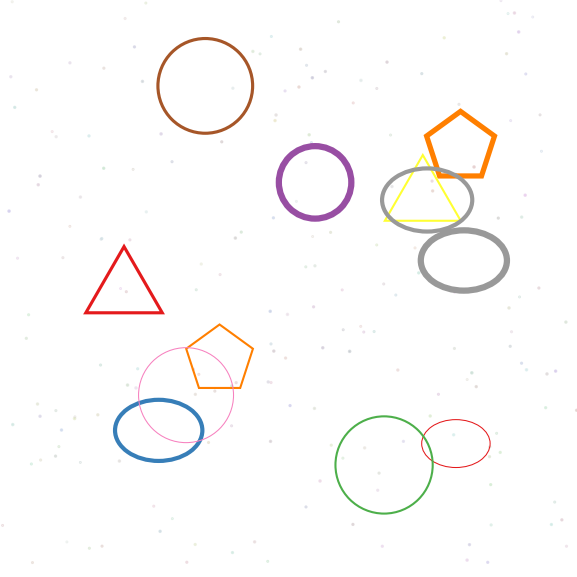[{"shape": "triangle", "thickness": 1.5, "radius": 0.38, "center": [0.215, 0.496]}, {"shape": "oval", "thickness": 0.5, "radius": 0.3, "center": [0.789, 0.231]}, {"shape": "oval", "thickness": 2, "radius": 0.38, "center": [0.275, 0.254]}, {"shape": "circle", "thickness": 1, "radius": 0.42, "center": [0.665, 0.194]}, {"shape": "circle", "thickness": 3, "radius": 0.31, "center": [0.546, 0.683]}, {"shape": "pentagon", "thickness": 1, "radius": 0.3, "center": [0.38, 0.376]}, {"shape": "pentagon", "thickness": 2.5, "radius": 0.31, "center": [0.797, 0.744]}, {"shape": "triangle", "thickness": 1, "radius": 0.38, "center": [0.732, 0.655]}, {"shape": "circle", "thickness": 1.5, "radius": 0.41, "center": [0.355, 0.85]}, {"shape": "circle", "thickness": 0.5, "radius": 0.41, "center": [0.322, 0.315]}, {"shape": "oval", "thickness": 2, "radius": 0.39, "center": [0.74, 0.653]}, {"shape": "oval", "thickness": 3, "radius": 0.37, "center": [0.803, 0.548]}]